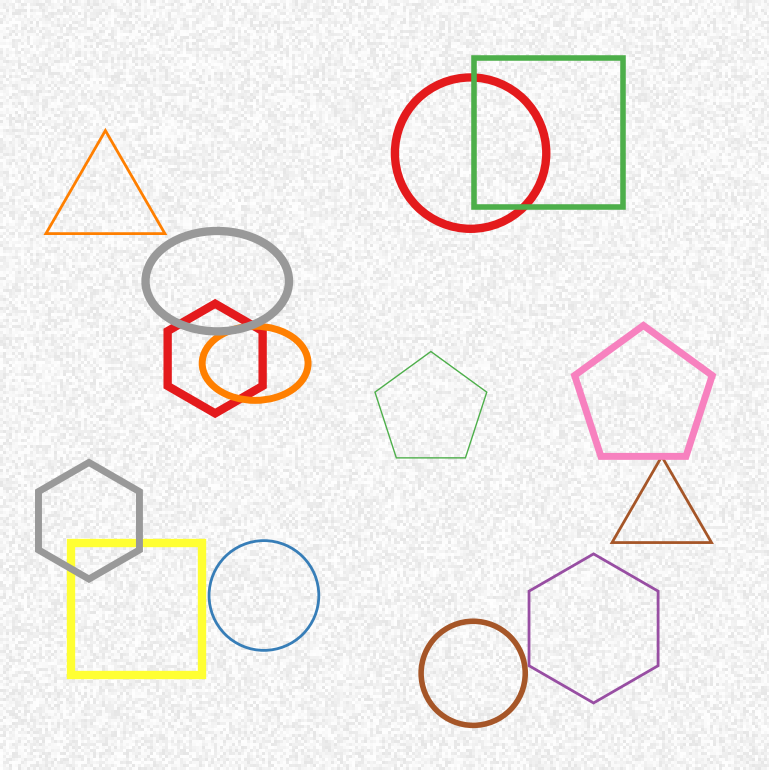[{"shape": "circle", "thickness": 3, "radius": 0.49, "center": [0.611, 0.801]}, {"shape": "hexagon", "thickness": 3, "radius": 0.36, "center": [0.279, 0.534]}, {"shape": "circle", "thickness": 1, "radius": 0.36, "center": [0.343, 0.227]}, {"shape": "pentagon", "thickness": 0.5, "radius": 0.38, "center": [0.56, 0.467]}, {"shape": "square", "thickness": 2, "radius": 0.49, "center": [0.712, 0.828]}, {"shape": "hexagon", "thickness": 1, "radius": 0.48, "center": [0.771, 0.184]}, {"shape": "triangle", "thickness": 1, "radius": 0.45, "center": [0.137, 0.741]}, {"shape": "oval", "thickness": 2.5, "radius": 0.34, "center": [0.331, 0.528]}, {"shape": "square", "thickness": 3, "radius": 0.43, "center": [0.177, 0.209]}, {"shape": "circle", "thickness": 2, "radius": 0.34, "center": [0.615, 0.126]}, {"shape": "triangle", "thickness": 1, "radius": 0.37, "center": [0.859, 0.333]}, {"shape": "pentagon", "thickness": 2.5, "radius": 0.47, "center": [0.836, 0.483]}, {"shape": "oval", "thickness": 3, "radius": 0.47, "center": [0.282, 0.635]}, {"shape": "hexagon", "thickness": 2.5, "radius": 0.38, "center": [0.116, 0.324]}]